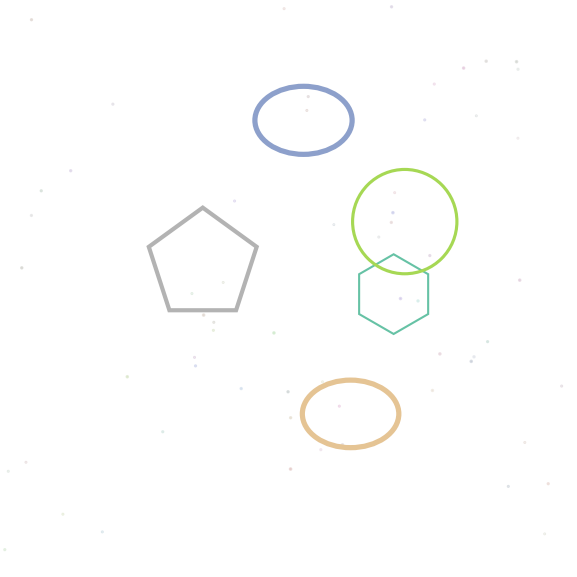[{"shape": "hexagon", "thickness": 1, "radius": 0.35, "center": [0.682, 0.49]}, {"shape": "oval", "thickness": 2.5, "radius": 0.42, "center": [0.526, 0.791]}, {"shape": "circle", "thickness": 1.5, "radius": 0.45, "center": [0.701, 0.615]}, {"shape": "oval", "thickness": 2.5, "radius": 0.42, "center": [0.607, 0.282]}, {"shape": "pentagon", "thickness": 2, "radius": 0.49, "center": [0.351, 0.541]}]